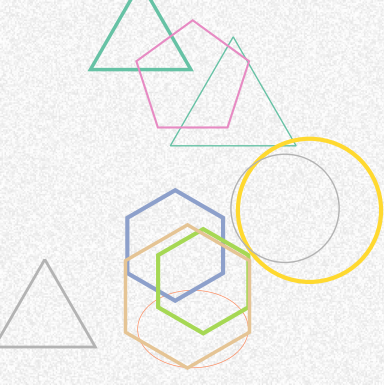[{"shape": "triangle", "thickness": 1, "radius": 0.94, "center": [0.606, 0.716]}, {"shape": "triangle", "thickness": 2.5, "radius": 0.75, "center": [0.365, 0.895]}, {"shape": "oval", "thickness": 0.5, "radius": 0.72, "center": [0.501, 0.145]}, {"shape": "hexagon", "thickness": 3, "radius": 0.72, "center": [0.455, 0.362]}, {"shape": "pentagon", "thickness": 1.5, "radius": 0.77, "center": [0.501, 0.793]}, {"shape": "hexagon", "thickness": 3, "radius": 0.68, "center": [0.528, 0.27]}, {"shape": "circle", "thickness": 3, "radius": 0.93, "center": [0.804, 0.454]}, {"shape": "hexagon", "thickness": 2.5, "radius": 0.93, "center": [0.487, 0.23]}, {"shape": "triangle", "thickness": 2, "radius": 0.76, "center": [0.116, 0.174]}, {"shape": "circle", "thickness": 1, "radius": 0.7, "center": [0.74, 0.459]}]